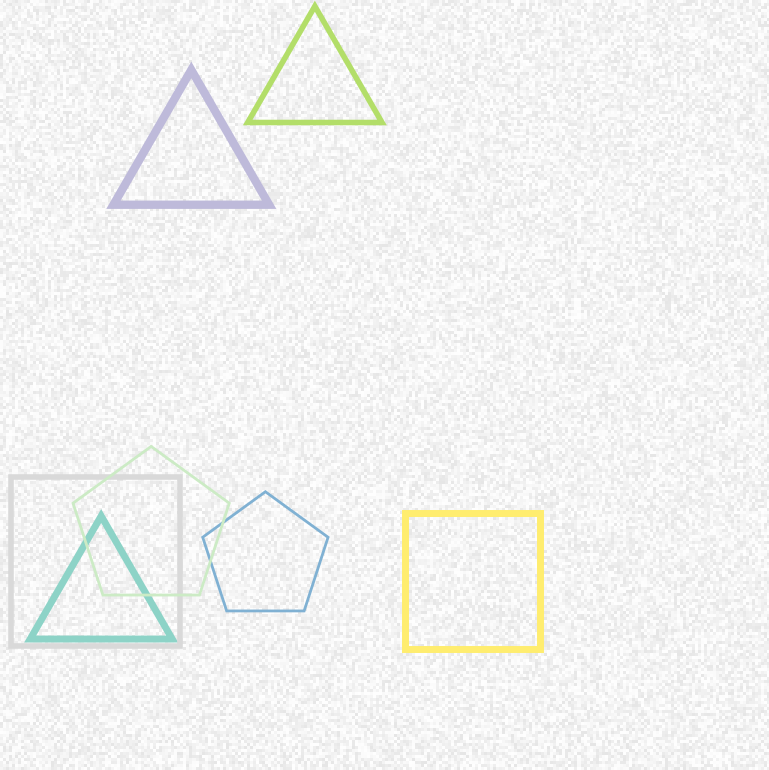[{"shape": "triangle", "thickness": 2.5, "radius": 0.53, "center": [0.131, 0.223]}, {"shape": "triangle", "thickness": 3, "radius": 0.58, "center": [0.248, 0.792]}, {"shape": "pentagon", "thickness": 1, "radius": 0.43, "center": [0.345, 0.276]}, {"shape": "triangle", "thickness": 2, "radius": 0.5, "center": [0.409, 0.891]}, {"shape": "square", "thickness": 2, "radius": 0.55, "center": [0.124, 0.271]}, {"shape": "pentagon", "thickness": 1, "radius": 0.53, "center": [0.196, 0.314]}, {"shape": "square", "thickness": 2.5, "radius": 0.44, "center": [0.614, 0.246]}]